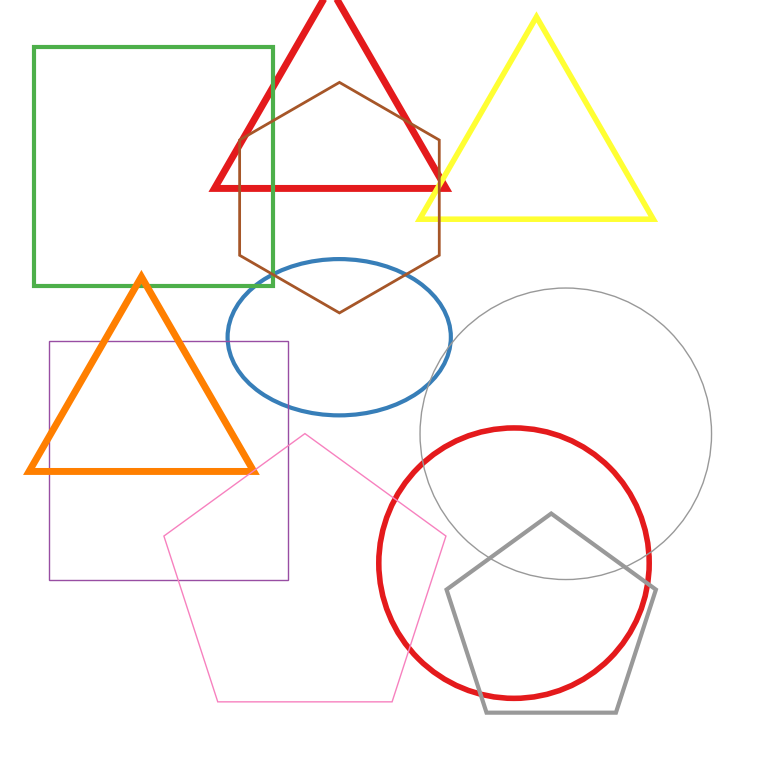[{"shape": "circle", "thickness": 2, "radius": 0.88, "center": [0.668, 0.269]}, {"shape": "triangle", "thickness": 2.5, "radius": 0.87, "center": [0.429, 0.842]}, {"shape": "oval", "thickness": 1.5, "radius": 0.72, "center": [0.441, 0.562]}, {"shape": "square", "thickness": 1.5, "radius": 0.77, "center": [0.2, 0.784]}, {"shape": "square", "thickness": 0.5, "radius": 0.78, "center": [0.219, 0.402]}, {"shape": "triangle", "thickness": 2.5, "radius": 0.84, "center": [0.184, 0.472]}, {"shape": "triangle", "thickness": 2, "radius": 0.88, "center": [0.697, 0.803]}, {"shape": "hexagon", "thickness": 1, "radius": 0.75, "center": [0.441, 0.743]}, {"shape": "pentagon", "thickness": 0.5, "radius": 0.96, "center": [0.396, 0.244]}, {"shape": "pentagon", "thickness": 1.5, "radius": 0.71, "center": [0.716, 0.19]}, {"shape": "circle", "thickness": 0.5, "radius": 0.95, "center": [0.735, 0.437]}]